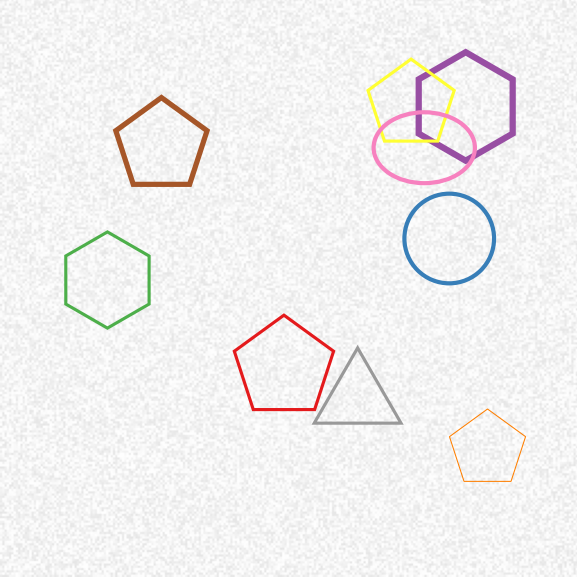[{"shape": "pentagon", "thickness": 1.5, "radius": 0.45, "center": [0.492, 0.363]}, {"shape": "circle", "thickness": 2, "radius": 0.39, "center": [0.778, 0.586]}, {"shape": "hexagon", "thickness": 1.5, "radius": 0.42, "center": [0.186, 0.514]}, {"shape": "hexagon", "thickness": 3, "radius": 0.47, "center": [0.806, 0.815]}, {"shape": "pentagon", "thickness": 0.5, "radius": 0.35, "center": [0.844, 0.222]}, {"shape": "pentagon", "thickness": 1.5, "radius": 0.39, "center": [0.712, 0.818]}, {"shape": "pentagon", "thickness": 2.5, "radius": 0.42, "center": [0.28, 0.747]}, {"shape": "oval", "thickness": 2, "radius": 0.44, "center": [0.735, 0.743]}, {"shape": "triangle", "thickness": 1.5, "radius": 0.43, "center": [0.619, 0.31]}]